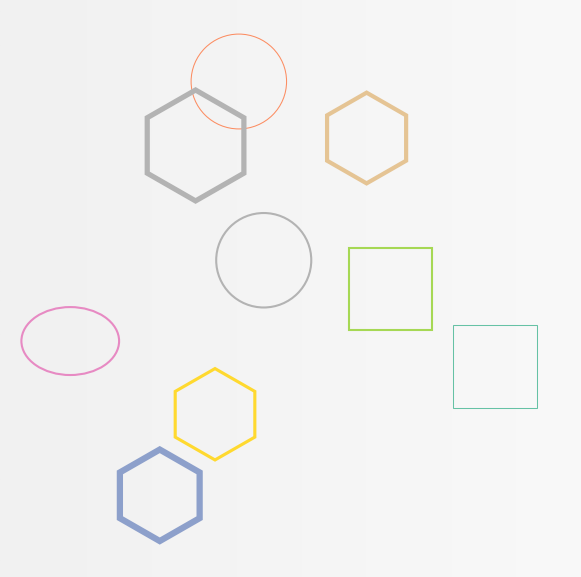[{"shape": "square", "thickness": 0.5, "radius": 0.36, "center": [0.852, 0.364]}, {"shape": "circle", "thickness": 0.5, "radius": 0.41, "center": [0.411, 0.858]}, {"shape": "hexagon", "thickness": 3, "radius": 0.4, "center": [0.275, 0.141]}, {"shape": "oval", "thickness": 1, "radius": 0.42, "center": [0.121, 0.409]}, {"shape": "square", "thickness": 1, "radius": 0.36, "center": [0.672, 0.499]}, {"shape": "hexagon", "thickness": 1.5, "radius": 0.4, "center": [0.37, 0.282]}, {"shape": "hexagon", "thickness": 2, "radius": 0.39, "center": [0.631, 0.76]}, {"shape": "circle", "thickness": 1, "radius": 0.41, "center": [0.454, 0.548]}, {"shape": "hexagon", "thickness": 2.5, "radius": 0.48, "center": [0.336, 0.747]}]